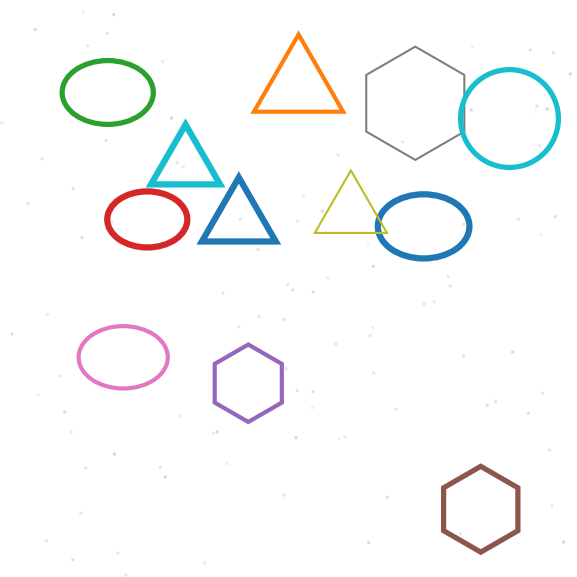[{"shape": "triangle", "thickness": 3, "radius": 0.37, "center": [0.414, 0.618]}, {"shape": "oval", "thickness": 3, "radius": 0.4, "center": [0.734, 0.607]}, {"shape": "triangle", "thickness": 2, "radius": 0.45, "center": [0.517, 0.85]}, {"shape": "oval", "thickness": 2.5, "radius": 0.39, "center": [0.187, 0.839]}, {"shape": "oval", "thickness": 3, "radius": 0.35, "center": [0.255, 0.619]}, {"shape": "hexagon", "thickness": 2, "radius": 0.34, "center": [0.43, 0.336]}, {"shape": "hexagon", "thickness": 2.5, "radius": 0.37, "center": [0.832, 0.117]}, {"shape": "oval", "thickness": 2, "radius": 0.39, "center": [0.213, 0.38]}, {"shape": "hexagon", "thickness": 1, "radius": 0.49, "center": [0.719, 0.82]}, {"shape": "triangle", "thickness": 1, "radius": 0.36, "center": [0.608, 0.632]}, {"shape": "circle", "thickness": 2.5, "radius": 0.42, "center": [0.882, 0.794]}, {"shape": "triangle", "thickness": 3, "radius": 0.35, "center": [0.321, 0.714]}]